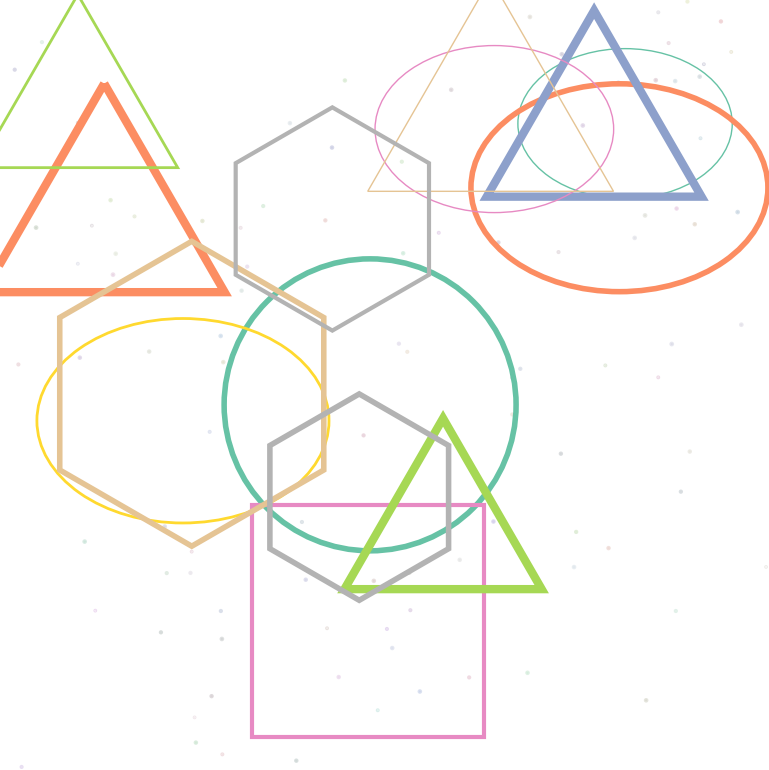[{"shape": "circle", "thickness": 2, "radius": 0.95, "center": [0.481, 0.474]}, {"shape": "oval", "thickness": 0.5, "radius": 0.7, "center": [0.812, 0.839]}, {"shape": "oval", "thickness": 2, "radius": 0.96, "center": [0.804, 0.756]}, {"shape": "triangle", "thickness": 3, "radius": 0.9, "center": [0.135, 0.711]}, {"shape": "triangle", "thickness": 3, "radius": 0.81, "center": [0.772, 0.825]}, {"shape": "square", "thickness": 1.5, "radius": 0.75, "center": [0.478, 0.193]}, {"shape": "oval", "thickness": 0.5, "radius": 0.77, "center": [0.642, 0.832]}, {"shape": "triangle", "thickness": 3, "radius": 0.74, "center": [0.575, 0.309]}, {"shape": "triangle", "thickness": 1, "radius": 0.75, "center": [0.101, 0.857]}, {"shape": "oval", "thickness": 1, "radius": 0.95, "center": [0.238, 0.454]}, {"shape": "triangle", "thickness": 0.5, "radius": 0.92, "center": [0.637, 0.844]}, {"shape": "hexagon", "thickness": 2, "radius": 0.99, "center": [0.249, 0.489]}, {"shape": "hexagon", "thickness": 1.5, "radius": 0.72, "center": [0.432, 0.716]}, {"shape": "hexagon", "thickness": 2, "radius": 0.67, "center": [0.467, 0.354]}]